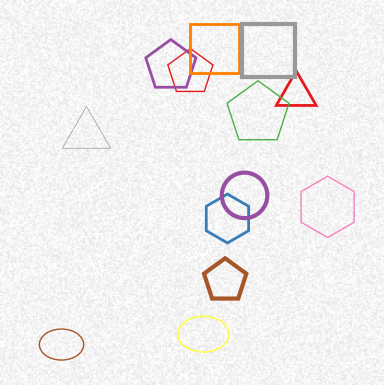[{"shape": "pentagon", "thickness": 1, "radius": 0.31, "center": [0.494, 0.812]}, {"shape": "triangle", "thickness": 2, "radius": 0.3, "center": [0.769, 0.756]}, {"shape": "hexagon", "thickness": 2, "radius": 0.32, "center": [0.591, 0.432]}, {"shape": "pentagon", "thickness": 1, "radius": 0.42, "center": [0.67, 0.706]}, {"shape": "circle", "thickness": 3, "radius": 0.3, "center": [0.635, 0.493]}, {"shape": "pentagon", "thickness": 2, "radius": 0.34, "center": [0.444, 0.829]}, {"shape": "square", "thickness": 2, "radius": 0.32, "center": [0.557, 0.874]}, {"shape": "oval", "thickness": 1, "radius": 0.33, "center": [0.528, 0.132]}, {"shape": "oval", "thickness": 1, "radius": 0.29, "center": [0.16, 0.105]}, {"shape": "pentagon", "thickness": 3, "radius": 0.29, "center": [0.585, 0.271]}, {"shape": "hexagon", "thickness": 1, "radius": 0.4, "center": [0.851, 0.463]}, {"shape": "triangle", "thickness": 0.5, "radius": 0.36, "center": [0.225, 0.651]}, {"shape": "square", "thickness": 3, "radius": 0.35, "center": [0.697, 0.869]}]